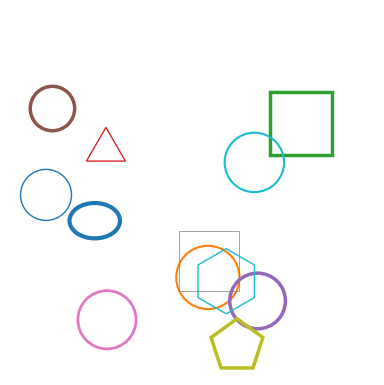[{"shape": "circle", "thickness": 1, "radius": 0.33, "center": [0.12, 0.494]}, {"shape": "oval", "thickness": 3, "radius": 0.33, "center": [0.246, 0.427]}, {"shape": "circle", "thickness": 1.5, "radius": 0.41, "center": [0.54, 0.279]}, {"shape": "square", "thickness": 2.5, "radius": 0.4, "center": [0.781, 0.679]}, {"shape": "triangle", "thickness": 1, "radius": 0.29, "center": [0.275, 0.611]}, {"shape": "circle", "thickness": 2.5, "radius": 0.36, "center": [0.669, 0.218]}, {"shape": "circle", "thickness": 2.5, "radius": 0.29, "center": [0.136, 0.718]}, {"shape": "circle", "thickness": 2, "radius": 0.38, "center": [0.278, 0.169]}, {"shape": "square", "thickness": 0.5, "radius": 0.39, "center": [0.543, 0.322]}, {"shape": "pentagon", "thickness": 2.5, "radius": 0.35, "center": [0.616, 0.101]}, {"shape": "hexagon", "thickness": 1, "radius": 0.42, "center": [0.587, 0.27]}, {"shape": "circle", "thickness": 1.5, "radius": 0.39, "center": [0.661, 0.578]}]